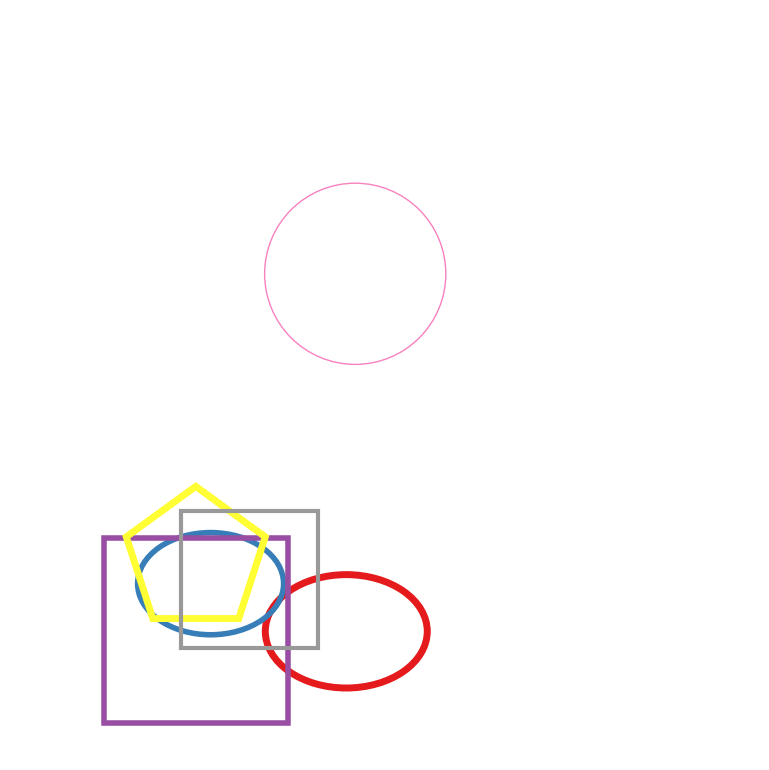[{"shape": "oval", "thickness": 2.5, "radius": 0.53, "center": [0.45, 0.18]}, {"shape": "oval", "thickness": 2, "radius": 0.47, "center": [0.274, 0.242]}, {"shape": "square", "thickness": 2, "radius": 0.6, "center": [0.255, 0.181]}, {"shape": "pentagon", "thickness": 2.5, "radius": 0.47, "center": [0.254, 0.273]}, {"shape": "circle", "thickness": 0.5, "radius": 0.59, "center": [0.461, 0.644]}, {"shape": "square", "thickness": 1.5, "radius": 0.45, "center": [0.324, 0.247]}]